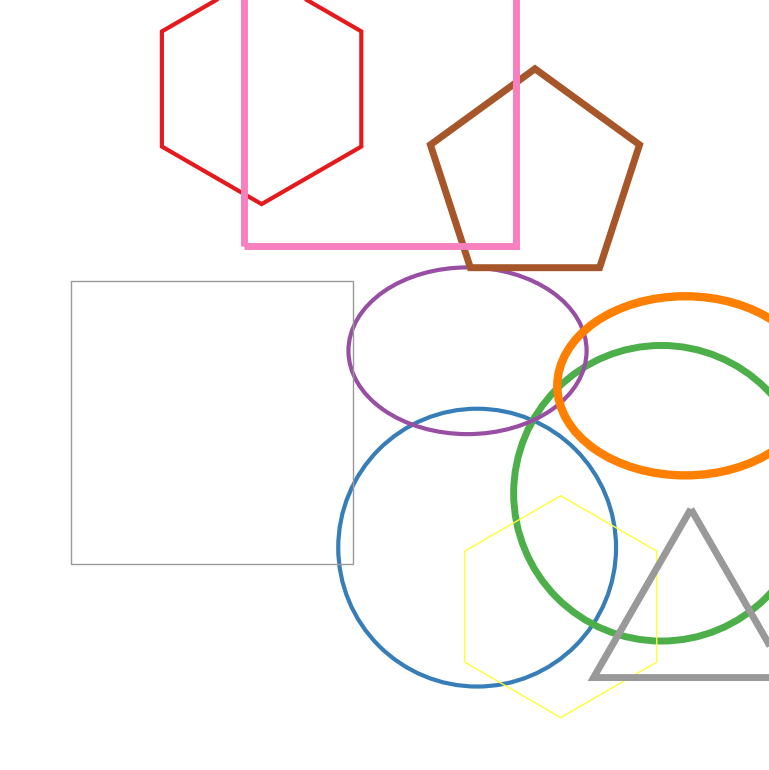[{"shape": "hexagon", "thickness": 1.5, "radius": 0.75, "center": [0.34, 0.884]}, {"shape": "circle", "thickness": 1.5, "radius": 0.9, "center": [0.62, 0.289]}, {"shape": "circle", "thickness": 2.5, "radius": 0.96, "center": [0.859, 0.359]}, {"shape": "oval", "thickness": 1.5, "radius": 0.77, "center": [0.607, 0.544]}, {"shape": "oval", "thickness": 3, "radius": 0.83, "center": [0.89, 0.499]}, {"shape": "hexagon", "thickness": 0.5, "radius": 0.72, "center": [0.728, 0.212]}, {"shape": "pentagon", "thickness": 2.5, "radius": 0.71, "center": [0.695, 0.768]}, {"shape": "square", "thickness": 2.5, "radius": 0.88, "center": [0.494, 0.857]}, {"shape": "triangle", "thickness": 2.5, "radius": 0.73, "center": [0.897, 0.193]}, {"shape": "square", "thickness": 0.5, "radius": 0.92, "center": [0.275, 0.451]}]